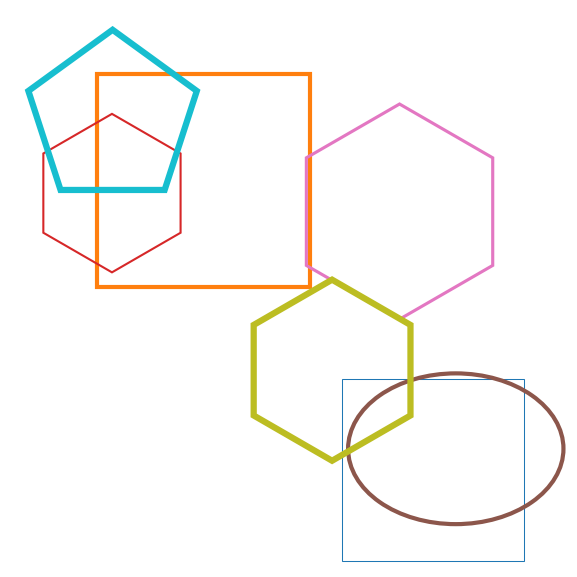[{"shape": "square", "thickness": 0.5, "radius": 0.79, "center": [0.749, 0.185]}, {"shape": "square", "thickness": 2, "radius": 0.92, "center": [0.353, 0.686]}, {"shape": "hexagon", "thickness": 1, "radius": 0.69, "center": [0.194, 0.665]}, {"shape": "oval", "thickness": 2, "radius": 0.93, "center": [0.789, 0.222]}, {"shape": "hexagon", "thickness": 1.5, "radius": 0.93, "center": [0.692, 0.633]}, {"shape": "hexagon", "thickness": 3, "radius": 0.78, "center": [0.575, 0.358]}, {"shape": "pentagon", "thickness": 3, "radius": 0.77, "center": [0.195, 0.794]}]